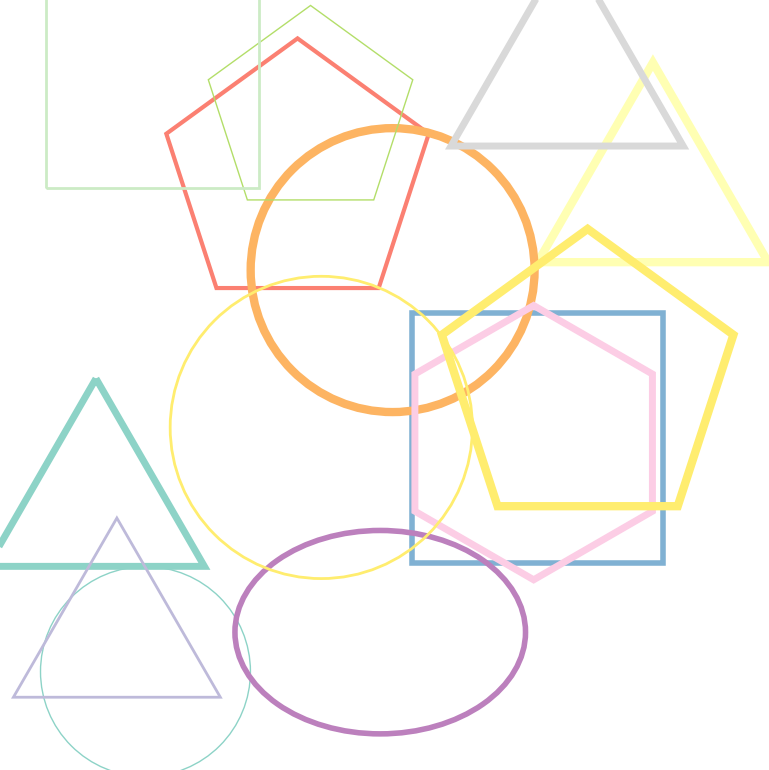[{"shape": "circle", "thickness": 0.5, "radius": 0.68, "center": [0.189, 0.128]}, {"shape": "triangle", "thickness": 2.5, "radius": 0.81, "center": [0.125, 0.346]}, {"shape": "triangle", "thickness": 3, "radius": 0.86, "center": [0.848, 0.746]}, {"shape": "triangle", "thickness": 1, "radius": 0.78, "center": [0.152, 0.172]}, {"shape": "pentagon", "thickness": 1.5, "radius": 0.9, "center": [0.386, 0.771]}, {"shape": "square", "thickness": 2, "radius": 0.81, "center": [0.698, 0.431]}, {"shape": "circle", "thickness": 3, "radius": 0.92, "center": [0.51, 0.649]}, {"shape": "pentagon", "thickness": 0.5, "radius": 0.7, "center": [0.403, 0.853]}, {"shape": "hexagon", "thickness": 2.5, "radius": 0.89, "center": [0.693, 0.425]}, {"shape": "triangle", "thickness": 2.5, "radius": 0.87, "center": [0.737, 0.897]}, {"shape": "oval", "thickness": 2, "radius": 0.94, "center": [0.494, 0.179]}, {"shape": "square", "thickness": 1, "radius": 0.69, "center": [0.198, 0.893]}, {"shape": "pentagon", "thickness": 3, "radius": 1.0, "center": [0.763, 0.504]}, {"shape": "circle", "thickness": 1, "radius": 0.98, "center": [0.417, 0.445]}]